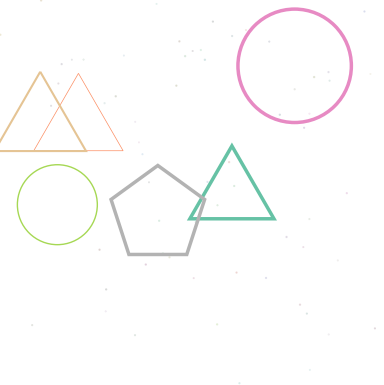[{"shape": "triangle", "thickness": 2.5, "radius": 0.63, "center": [0.602, 0.495]}, {"shape": "triangle", "thickness": 0.5, "radius": 0.67, "center": [0.204, 0.675]}, {"shape": "circle", "thickness": 2.5, "radius": 0.74, "center": [0.765, 0.829]}, {"shape": "circle", "thickness": 1, "radius": 0.52, "center": [0.149, 0.468]}, {"shape": "triangle", "thickness": 1.5, "radius": 0.69, "center": [0.104, 0.676]}, {"shape": "pentagon", "thickness": 2.5, "radius": 0.64, "center": [0.41, 0.442]}]